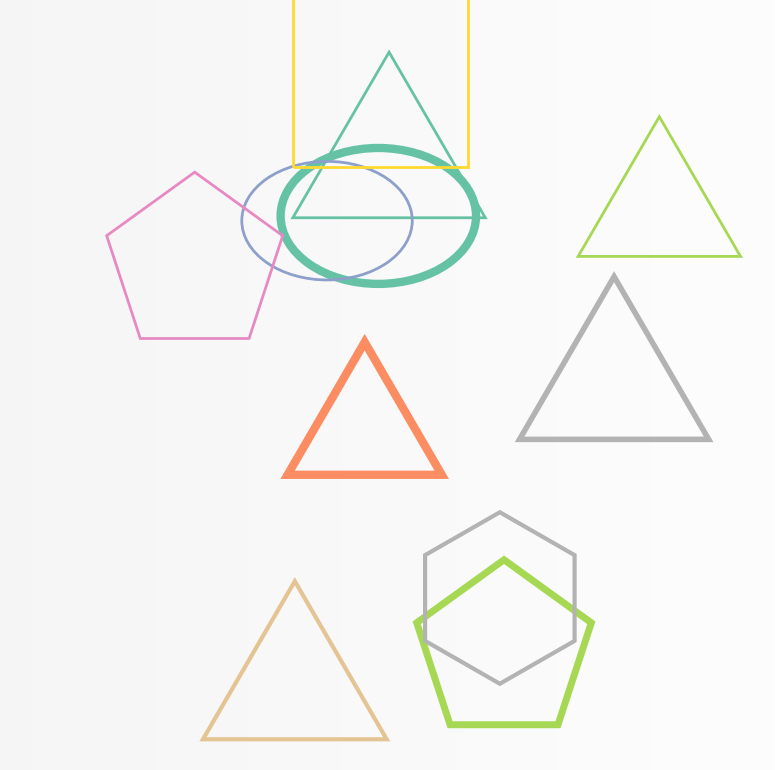[{"shape": "triangle", "thickness": 1, "radius": 0.72, "center": [0.502, 0.789]}, {"shape": "oval", "thickness": 3, "radius": 0.63, "center": [0.488, 0.72]}, {"shape": "triangle", "thickness": 3, "radius": 0.57, "center": [0.471, 0.441]}, {"shape": "oval", "thickness": 1, "radius": 0.55, "center": [0.422, 0.713]}, {"shape": "pentagon", "thickness": 1, "radius": 0.6, "center": [0.251, 0.657]}, {"shape": "triangle", "thickness": 1, "radius": 0.6, "center": [0.851, 0.727]}, {"shape": "pentagon", "thickness": 2.5, "radius": 0.59, "center": [0.65, 0.155]}, {"shape": "square", "thickness": 1, "radius": 0.56, "center": [0.491, 0.896]}, {"shape": "triangle", "thickness": 1.5, "radius": 0.68, "center": [0.38, 0.108]}, {"shape": "triangle", "thickness": 2, "radius": 0.7, "center": [0.792, 0.5]}, {"shape": "hexagon", "thickness": 1.5, "radius": 0.56, "center": [0.645, 0.223]}]